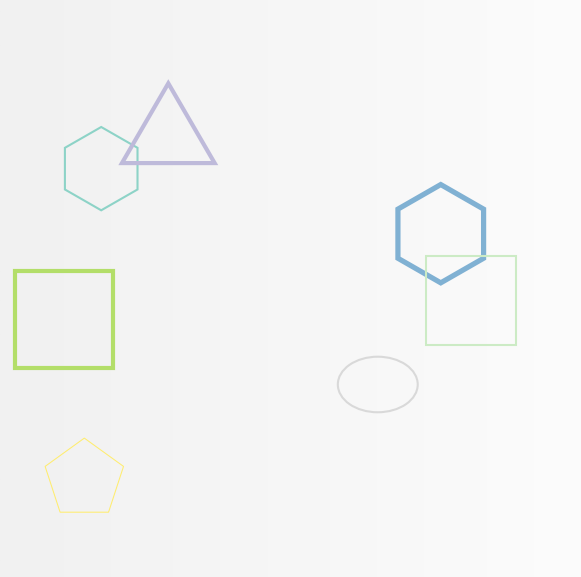[{"shape": "hexagon", "thickness": 1, "radius": 0.36, "center": [0.174, 0.707]}, {"shape": "triangle", "thickness": 2, "radius": 0.46, "center": [0.29, 0.763]}, {"shape": "hexagon", "thickness": 2.5, "radius": 0.43, "center": [0.758, 0.594]}, {"shape": "square", "thickness": 2, "radius": 0.42, "center": [0.11, 0.446]}, {"shape": "oval", "thickness": 1, "radius": 0.34, "center": [0.65, 0.333]}, {"shape": "square", "thickness": 1, "radius": 0.39, "center": [0.81, 0.479]}, {"shape": "pentagon", "thickness": 0.5, "radius": 0.35, "center": [0.145, 0.17]}]